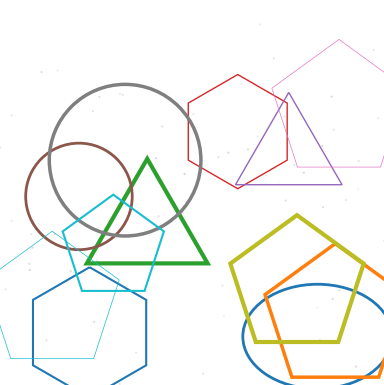[{"shape": "hexagon", "thickness": 1.5, "radius": 0.85, "center": [0.233, 0.136]}, {"shape": "oval", "thickness": 2, "radius": 0.97, "center": [0.825, 0.126]}, {"shape": "pentagon", "thickness": 2.5, "radius": 0.96, "center": [0.871, 0.175]}, {"shape": "triangle", "thickness": 3, "radius": 0.91, "center": [0.382, 0.406]}, {"shape": "hexagon", "thickness": 1, "radius": 0.74, "center": [0.618, 0.658]}, {"shape": "triangle", "thickness": 1, "radius": 0.8, "center": [0.75, 0.6]}, {"shape": "circle", "thickness": 2, "radius": 0.69, "center": [0.205, 0.49]}, {"shape": "pentagon", "thickness": 0.5, "radius": 0.92, "center": [0.88, 0.714]}, {"shape": "circle", "thickness": 2.5, "radius": 0.98, "center": [0.325, 0.584]}, {"shape": "pentagon", "thickness": 3, "radius": 0.91, "center": [0.771, 0.259]}, {"shape": "pentagon", "thickness": 0.5, "radius": 0.92, "center": [0.136, 0.216]}, {"shape": "pentagon", "thickness": 1.5, "radius": 0.69, "center": [0.294, 0.356]}]